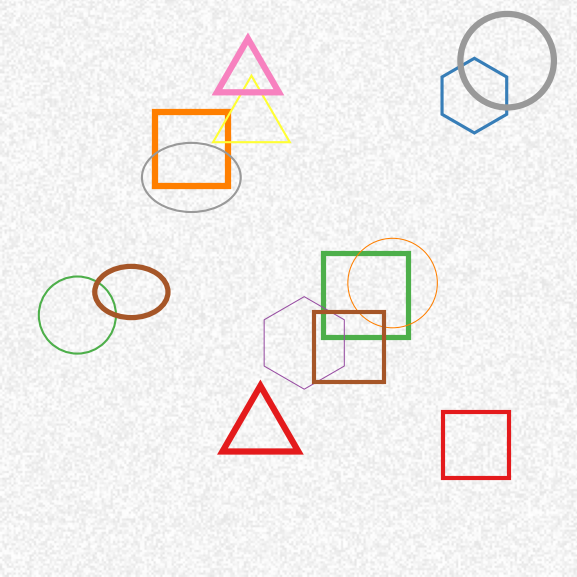[{"shape": "triangle", "thickness": 3, "radius": 0.38, "center": [0.451, 0.255]}, {"shape": "square", "thickness": 2, "radius": 0.29, "center": [0.824, 0.229]}, {"shape": "hexagon", "thickness": 1.5, "radius": 0.32, "center": [0.821, 0.834]}, {"shape": "circle", "thickness": 1, "radius": 0.33, "center": [0.134, 0.454]}, {"shape": "square", "thickness": 2.5, "radius": 0.37, "center": [0.633, 0.488]}, {"shape": "hexagon", "thickness": 0.5, "radius": 0.4, "center": [0.527, 0.405]}, {"shape": "circle", "thickness": 0.5, "radius": 0.39, "center": [0.68, 0.509]}, {"shape": "square", "thickness": 3, "radius": 0.32, "center": [0.332, 0.741]}, {"shape": "triangle", "thickness": 1, "radius": 0.38, "center": [0.435, 0.791]}, {"shape": "square", "thickness": 2, "radius": 0.3, "center": [0.604, 0.398]}, {"shape": "oval", "thickness": 2.5, "radius": 0.32, "center": [0.227, 0.494]}, {"shape": "triangle", "thickness": 3, "radius": 0.31, "center": [0.429, 0.87]}, {"shape": "oval", "thickness": 1, "radius": 0.43, "center": [0.331, 0.692]}, {"shape": "circle", "thickness": 3, "radius": 0.4, "center": [0.878, 0.894]}]